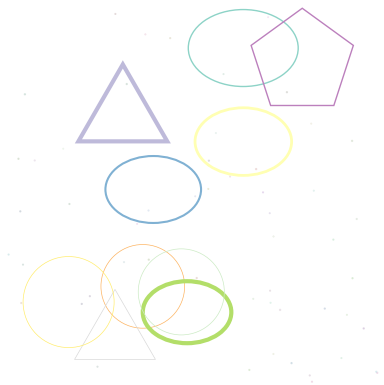[{"shape": "oval", "thickness": 1, "radius": 0.71, "center": [0.632, 0.875]}, {"shape": "oval", "thickness": 2, "radius": 0.63, "center": [0.632, 0.632]}, {"shape": "triangle", "thickness": 3, "radius": 0.67, "center": [0.319, 0.699]}, {"shape": "oval", "thickness": 1.5, "radius": 0.62, "center": [0.398, 0.508]}, {"shape": "circle", "thickness": 0.5, "radius": 0.54, "center": [0.371, 0.256]}, {"shape": "oval", "thickness": 3, "radius": 0.58, "center": [0.486, 0.189]}, {"shape": "triangle", "thickness": 0.5, "radius": 0.61, "center": [0.299, 0.127]}, {"shape": "pentagon", "thickness": 1, "radius": 0.7, "center": [0.785, 0.839]}, {"shape": "circle", "thickness": 0.5, "radius": 0.56, "center": [0.471, 0.242]}, {"shape": "circle", "thickness": 0.5, "radius": 0.59, "center": [0.178, 0.215]}]